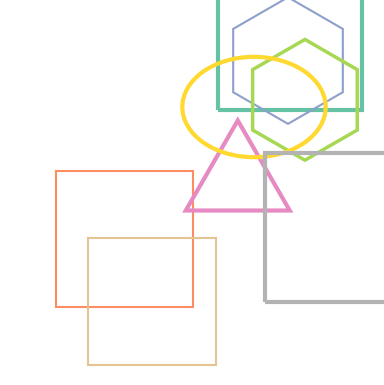[{"shape": "square", "thickness": 3, "radius": 0.93, "center": [0.754, 0.899]}, {"shape": "square", "thickness": 1.5, "radius": 0.89, "center": [0.324, 0.379]}, {"shape": "hexagon", "thickness": 1.5, "radius": 0.82, "center": [0.748, 0.843]}, {"shape": "triangle", "thickness": 3, "radius": 0.78, "center": [0.618, 0.531]}, {"shape": "hexagon", "thickness": 2.5, "radius": 0.78, "center": [0.792, 0.741]}, {"shape": "oval", "thickness": 3, "radius": 0.93, "center": [0.66, 0.722]}, {"shape": "square", "thickness": 1.5, "radius": 0.83, "center": [0.395, 0.217]}, {"shape": "square", "thickness": 3, "radius": 0.97, "center": [0.882, 0.408]}]